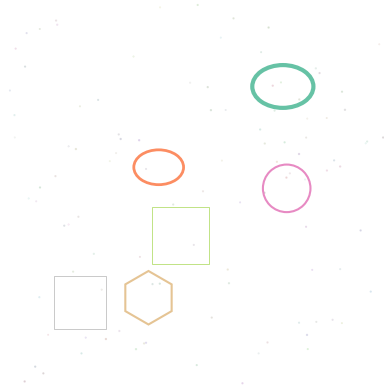[{"shape": "oval", "thickness": 3, "radius": 0.4, "center": [0.735, 0.775]}, {"shape": "oval", "thickness": 2, "radius": 0.32, "center": [0.412, 0.566]}, {"shape": "circle", "thickness": 1.5, "radius": 0.31, "center": [0.745, 0.511]}, {"shape": "square", "thickness": 0.5, "radius": 0.37, "center": [0.468, 0.389]}, {"shape": "hexagon", "thickness": 1.5, "radius": 0.35, "center": [0.386, 0.227]}, {"shape": "square", "thickness": 0.5, "radius": 0.34, "center": [0.208, 0.214]}]